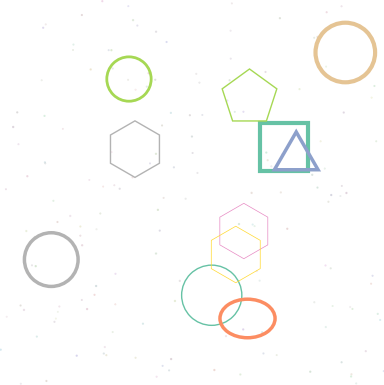[{"shape": "square", "thickness": 3, "radius": 0.31, "center": [0.739, 0.619]}, {"shape": "circle", "thickness": 1, "radius": 0.39, "center": [0.55, 0.233]}, {"shape": "oval", "thickness": 2.5, "radius": 0.36, "center": [0.643, 0.173]}, {"shape": "triangle", "thickness": 2.5, "radius": 0.33, "center": [0.769, 0.592]}, {"shape": "hexagon", "thickness": 0.5, "radius": 0.36, "center": [0.633, 0.4]}, {"shape": "circle", "thickness": 2, "radius": 0.29, "center": [0.335, 0.795]}, {"shape": "pentagon", "thickness": 1, "radius": 0.37, "center": [0.648, 0.746]}, {"shape": "hexagon", "thickness": 0.5, "radius": 0.37, "center": [0.612, 0.339]}, {"shape": "circle", "thickness": 3, "radius": 0.39, "center": [0.897, 0.864]}, {"shape": "hexagon", "thickness": 1, "radius": 0.37, "center": [0.351, 0.613]}, {"shape": "circle", "thickness": 2.5, "radius": 0.35, "center": [0.133, 0.326]}]